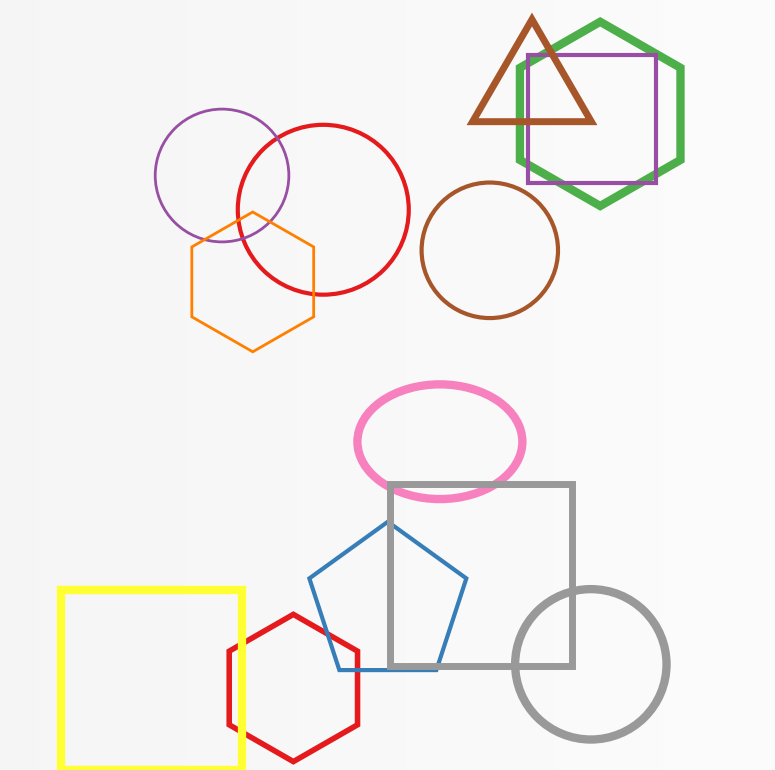[{"shape": "circle", "thickness": 1.5, "radius": 0.55, "center": [0.417, 0.728]}, {"shape": "hexagon", "thickness": 2, "radius": 0.48, "center": [0.379, 0.107]}, {"shape": "pentagon", "thickness": 1.5, "radius": 0.53, "center": [0.5, 0.216]}, {"shape": "hexagon", "thickness": 3, "radius": 0.6, "center": [0.774, 0.852]}, {"shape": "circle", "thickness": 1, "radius": 0.43, "center": [0.286, 0.772]}, {"shape": "square", "thickness": 1.5, "radius": 0.42, "center": [0.764, 0.845]}, {"shape": "hexagon", "thickness": 1, "radius": 0.45, "center": [0.326, 0.634]}, {"shape": "square", "thickness": 3, "radius": 0.59, "center": [0.195, 0.117]}, {"shape": "circle", "thickness": 1.5, "radius": 0.44, "center": [0.632, 0.675]}, {"shape": "triangle", "thickness": 2.5, "radius": 0.44, "center": [0.686, 0.886]}, {"shape": "oval", "thickness": 3, "radius": 0.53, "center": [0.568, 0.426]}, {"shape": "circle", "thickness": 3, "radius": 0.49, "center": [0.762, 0.137]}, {"shape": "square", "thickness": 2.5, "radius": 0.59, "center": [0.621, 0.253]}]